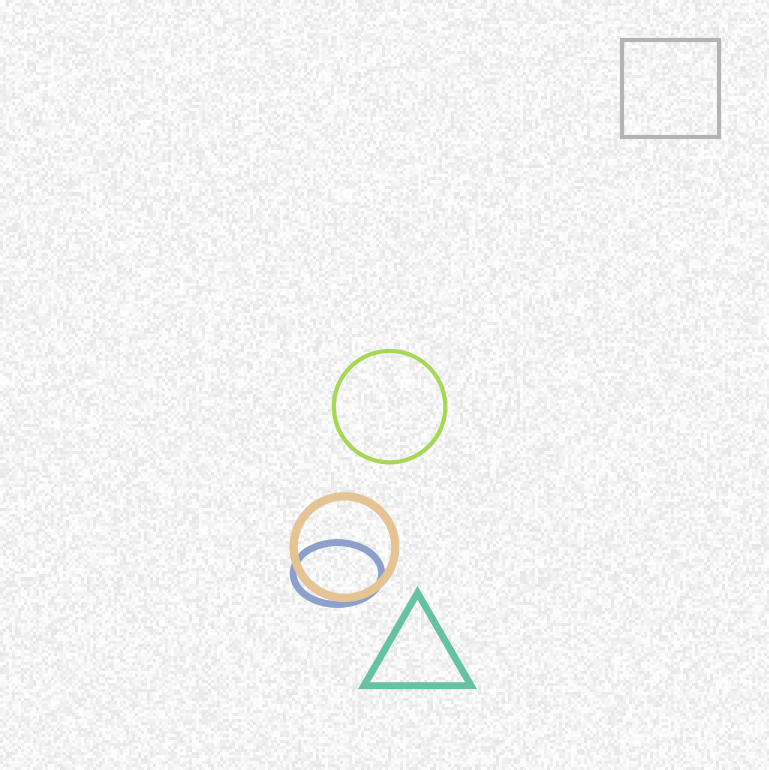[{"shape": "triangle", "thickness": 2.5, "radius": 0.4, "center": [0.542, 0.15]}, {"shape": "oval", "thickness": 2.5, "radius": 0.29, "center": [0.438, 0.255]}, {"shape": "circle", "thickness": 1.5, "radius": 0.36, "center": [0.506, 0.472]}, {"shape": "circle", "thickness": 3, "radius": 0.33, "center": [0.447, 0.289]}, {"shape": "square", "thickness": 1.5, "radius": 0.31, "center": [0.87, 0.885]}]